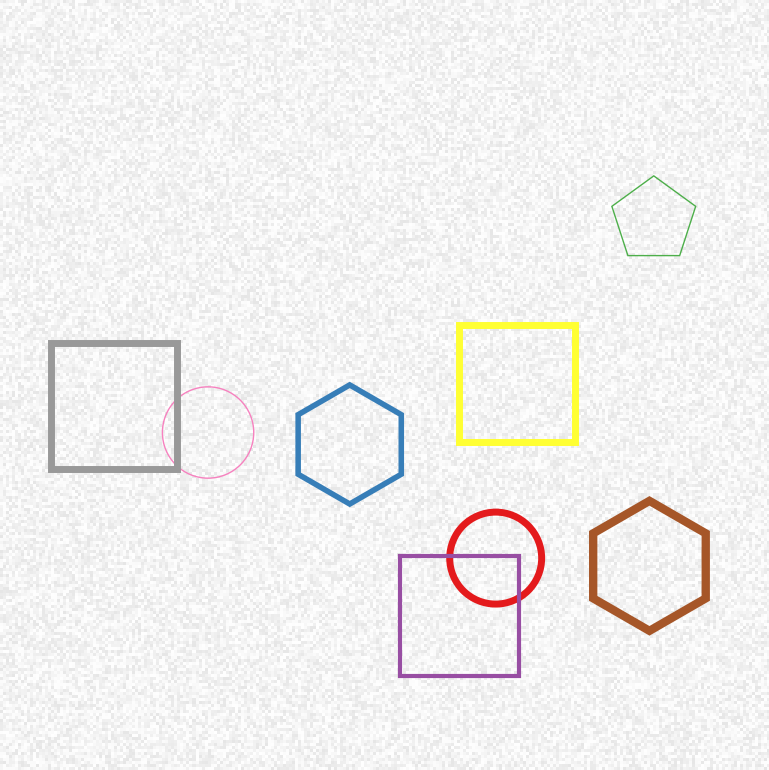[{"shape": "circle", "thickness": 2.5, "radius": 0.3, "center": [0.644, 0.275]}, {"shape": "hexagon", "thickness": 2, "radius": 0.39, "center": [0.454, 0.423]}, {"shape": "pentagon", "thickness": 0.5, "radius": 0.29, "center": [0.849, 0.714]}, {"shape": "square", "thickness": 1.5, "radius": 0.39, "center": [0.596, 0.2]}, {"shape": "square", "thickness": 2.5, "radius": 0.38, "center": [0.672, 0.502]}, {"shape": "hexagon", "thickness": 3, "radius": 0.42, "center": [0.843, 0.265]}, {"shape": "circle", "thickness": 0.5, "radius": 0.3, "center": [0.27, 0.438]}, {"shape": "square", "thickness": 2.5, "radius": 0.41, "center": [0.148, 0.472]}]